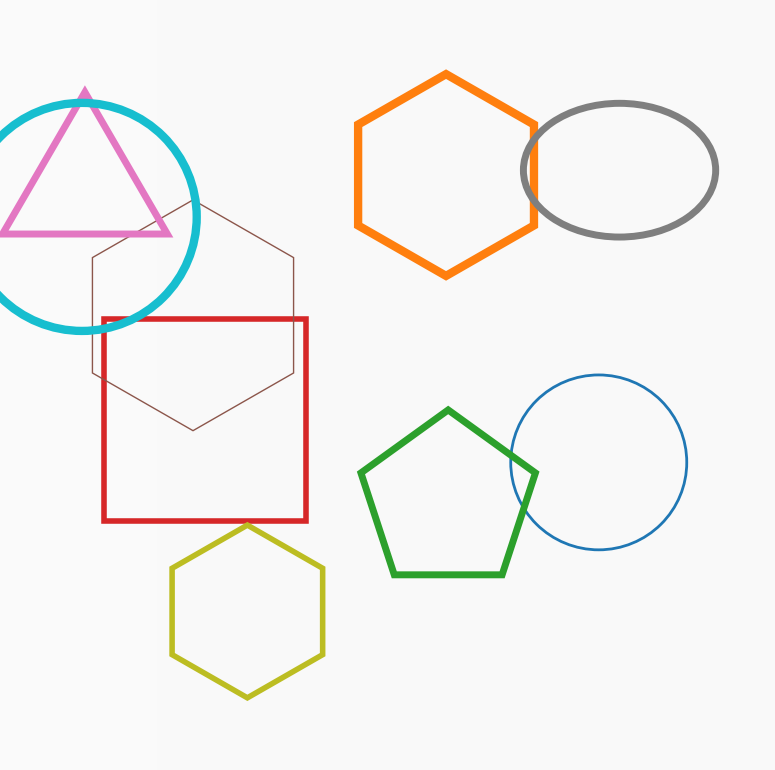[{"shape": "circle", "thickness": 1, "radius": 0.57, "center": [0.773, 0.4]}, {"shape": "hexagon", "thickness": 3, "radius": 0.66, "center": [0.576, 0.773]}, {"shape": "pentagon", "thickness": 2.5, "radius": 0.59, "center": [0.578, 0.349]}, {"shape": "square", "thickness": 2, "radius": 0.65, "center": [0.265, 0.454]}, {"shape": "hexagon", "thickness": 0.5, "radius": 0.75, "center": [0.249, 0.591]}, {"shape": "triangle", "thickness": 2.5, "radius": 0.61, "center": [0.11, 0.757]}, {"shape": "oval", "thickness": 2.5, "radius": 0.62, "center": [0.799, 0.779]}, {"shape": "hexagon", "thickness": 2, "radius": 0.56, "center": [0.319, 0.206]}, {"shape": "circle", "thickness": 3, "radius": 0.74, "center": [0.106, 0.718]}]